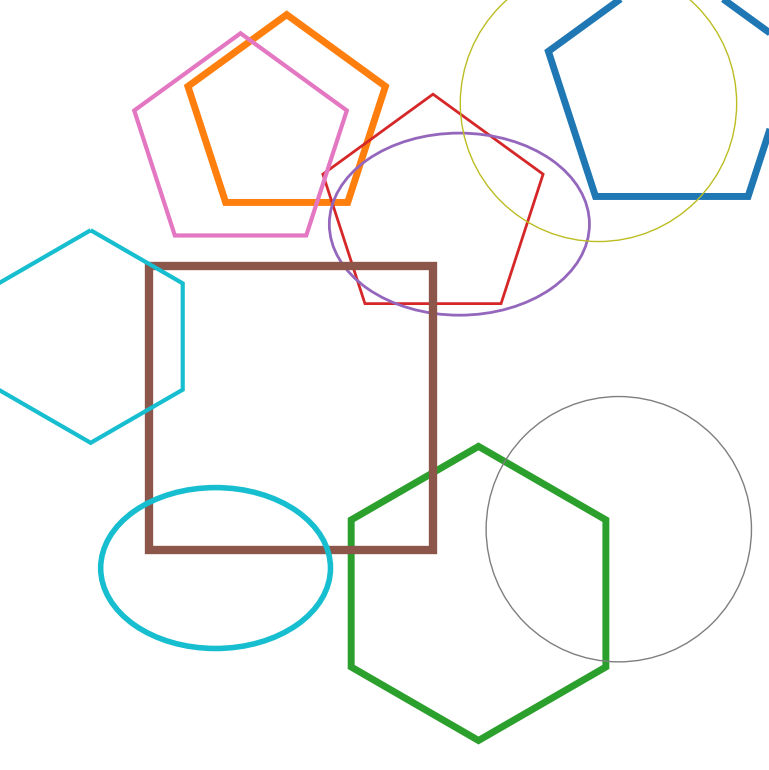[{"shape": "pentagon", "thickness": 2.5, "radius": 0.84, "center": [0.872, 0.881]}, {"shape": "pentagon", "thickness": 2.5, "radius": 0.67, "center": [0.372, 0.846]}, {"shape": "hexagon", "thickness": 2.5, "radius": 0.95, "center": [0.621, 0.229]}, {"shape": "pentagon", "thickness": 1, "radius": 0.75, "center": [0.562, 0.727]}, {"shape": "oval", "thickness": 1, "radius": 0.84, "center": [0.597, 0.709]}, {"shape": "square", "thickness": 3, "radius": 0.92, "center": [0.378, 0.47]}, {"shape": "pentagon", "thickness": 1.5, "radius": 0.73, "center": [0.312, 0.812]}, {"shape": "circle", "thickness": 0.5, "radius": 0.86, "center": [0.804, 0.313]}, {"shape": "circle", "thickness": 0.5, "radius": 0.9, "center": [0.777, 0.866]}, {"shape": "hexagon", "thickness": 1.5, "radius": 0.69, "center": [0.118, 0.563]}, {"shape": "oval", "thickness": 2, "radius": 0.75, "center": [0.28, 0.262]}]